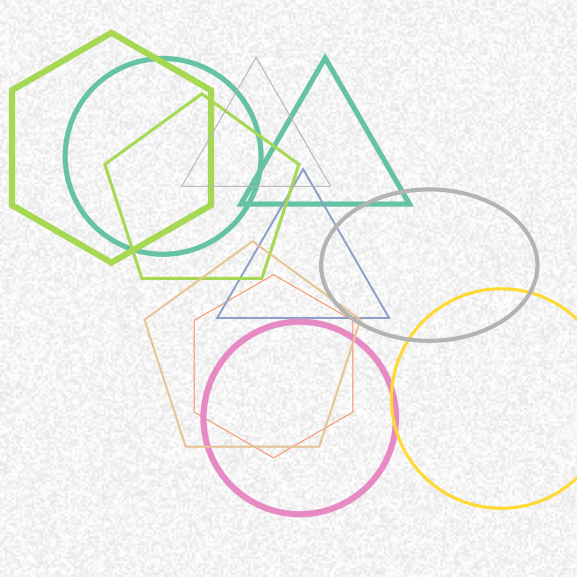[{"shape": "triangle", "thickness": 2.5, "radius": 0.84, "center": [0.563, 0.73]}, {"shape": "circle", "thickness": 2.5, "radius": 0.85, "center": [0.282, 0.728]}, {"shape": "hexagon", "thickness": 0.5, "radius": 0.79, "center": [0.474, 0.365]}, {"shape": "triangle", "thickness": 1, "radius": 0.86, "center": [0.525, 0.534]}, {"shape": "circle", "thickness": 3, "radius": 0.83, "center": [0.519, 0.275]}, {"shape": "pentagon", "thickness": 1.5, "radius": 0.88, "center": [0.35, 0.66]}, {"shape": "hexagon", "thickness": 3, "radius": 0.99, "center": [0.193, 0.743]}, {"shape": "circle", "thickness": 1.5, "radius": 0.95, "center": [0.868, 0.309]}, {"shape": "pentagon", "thickness": 1, "radius": 0.98, "center": [0.437, 0.385]}, {"shape": "triangle", "thickness": 0.5, "radius": 0.74, "center": [0.444, 0.751]}, {"shape": "oval", "thickness": 2, "radius": 0.94, "center": [0.743, 0.54]}]